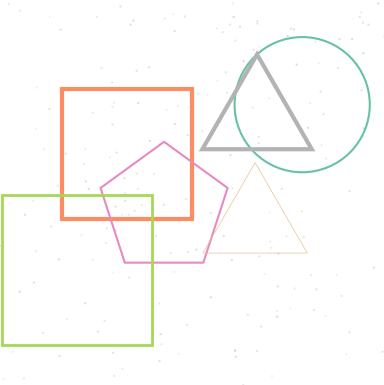[{"shape": "circle", "thickness": 1.5, "radius": 0.88, "center": [0.785, 0.728]}, {"shape": "square", "thickness": 3, "radius": 0.84, "center": [0.329, 0.601]}, {"shape": "pentagon", "thickness": 1.5, "radius": 0.87, "center": [0.426, 0.458]}, {"shape": "square", "thickness": 2, "radius": 0.97, "center": [0.2, 0.298]}, {"shape": "triangle", "thickness": 0.5, "radius": 0.78, "center": [0.663, 0.421]}, {"shape": "triangle", "thickness": 3, "radius": 0.82, "center": [0.668, 0.694]}]